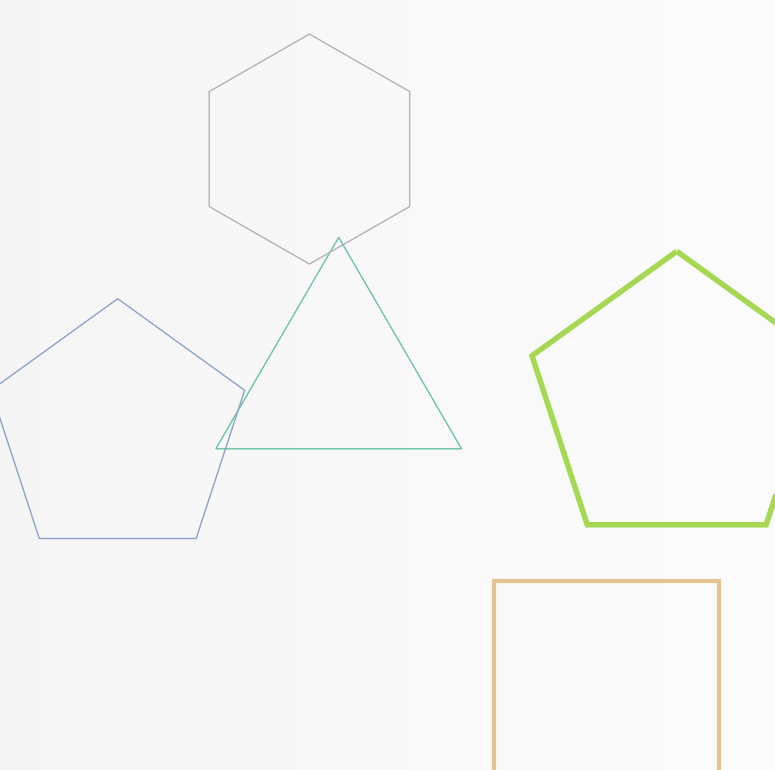[{"shape": "triangle", "thickness": 0.5, "radius": 0.92, "center": [0.437, 0.509]}, {"shape": "pentagon", "thickness": 0.5, "radius": 0.86, "center": [0.152, 0.44]}, {"shape": "pentagon", "thickness": 2, "radius": 0.98, "center": [0.873, 0.477]}, {"shape": "square", "thickness": 1.5, "radius": 0.72, "center": [0.783, 0.1]}, {"shape": "hexagon", "thickness": 0.5, "radius": 0.75, "center": [0.399, 0.806]}]